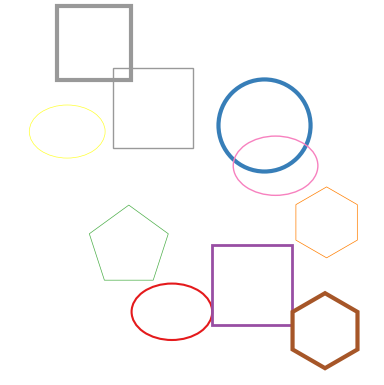[{"shape": "oval", "thickness": 1.5, "radius": 0.52, "center": [0.446, 0.19]}, {"shape": "circle", "thickness": 3, "radius": 0.6, "center": [0.687, 0.674]}, {"shape": "pentagon", "thickness": 0.5, "radius": 0.54, "center": [0.335, 0.359]}, {"shape": "square", "thickness": 2, "radius": 0.52, "center": [0.656, 0.26]}, {"shape": "hexagon", "thickness": 0.5, "radius": 0.46, "center": [0.848, 0.422]}, {"shape": "oval", "thickness": 0.5, "radius": 0.49, "center": [0.175, 0.658]}, {"shape": "hexagon", "thickness": 3, "radius": 0.49, "center": [0.844, 0.141]}, {"shape": "oval", "thickness": 1, "radius": 0.55, "center": [0.716, 0.57]}, {"shape": "square", "thickness": 3, "radius": 0.48, "center": [0.245, 0.888]}, {"shape": "square", "thickness": 1, "radius": 0.52, "center": [0.397, 0.718]}]